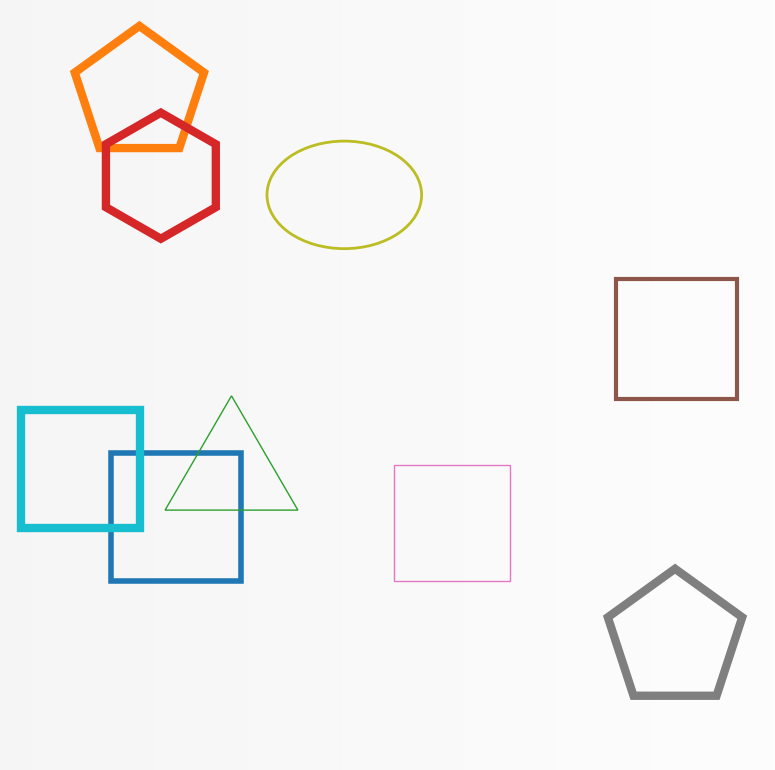[{"shape": "square", "thickness": 2, "radius": 0.42, "center": [0.227, 0.329]}, {"shape": "pentagon", "thickness": 3, "radius": 0.44, "center": [0.18, 0.879]}, {"shape": "triangle", "thickness": 0.5, "radius": 0.49, "center": [0.299, 0.387]}, {"shape": "hexagon", "thickness": 3, "radius": 0.41, "center": [0.208, 0.772]}, {"shape": "square", "thickness": 1.5, "radius": 0.39, "center": [0.873, 0.559]}, {"shape": "square", "thickness": 0.5, "radius": 0.37, "center": [0.584, 0.321]}, {"shape": "pentagon", "thickness": 3, "radius": 0.46, "center": [0.871, 0.17]}, {"shape": "oval", "thickness": 1, "radius": 0.5, "center": [0.444, 0.747]}, {"shape": "square", "thickness": 3, "radius": 0.38, "center": [0.104, 0.391]}]